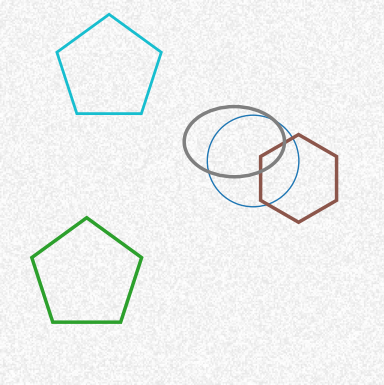[{"shape": "circle", "thickness": 1, "radius": 0.59, "center": [0.657, 0.582]}, {"shape": "pentagon", "thickness": 2.5, "radius": 0.75, "center": [0.225, 0.285]}, {"shape": "hexagon", "thickness": 2.5, "radius": 0.57, "center": [0.776, 0.537]}, {"shape": "oval", "thickness": 2.5, "radius": 0.65, "center": [0.609, 0.632]}, {"shape": "pentagon", "thickness": 2, "radius": 0.71, "center": [0.283, 0.82]}]